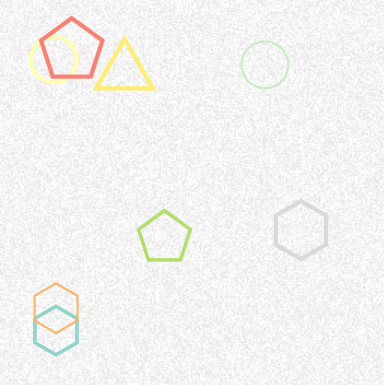[{"shape": "hexagon", "thickness": 2.5, "radius": 0.32, "center": [0.145, 0.141]}, {"shape": "circle", "thickness": 3, "radius": 0.3, "center": [0.14, 0.845]}, {"shape": "pentagon", "thickness": 3, "radius": 0.42, "center": [0.186, 0.869]}, {"shape": "hexagon", "thickness": 1.5, "radius": 0.32, "center": [0.146, 0.2]}, {"shape": "pentagon", "thickness": 2.5, "radius": 0.35, "center": [0.427, 0.382]}, {"shape": "hexagon", "thickness": 3, "radius": 0.38, "center": [0.782, 0.402]}, {"shape": "circle", "thickness": 1.5, "radius": 0.3, "center": [0.688, 0.832]}, {"shape": "triangle", "thickness": 3, "radius": 0.43, "center": [0.323, 0.813]}]